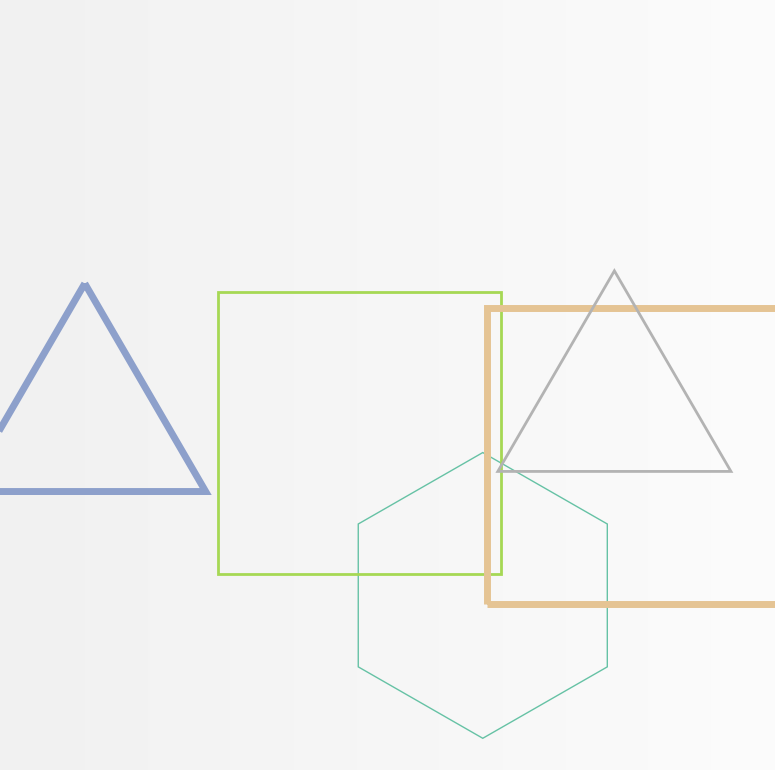[{"shape": "hexagon", "thickness": 0.5, "radius": 0.93, "center": [0.623, 0.227]}, {"shape": "triangle", "thickness": 2.5, "radius": 0.9, "center": [0.109, 0.452]}, {"shape": "square", "thickness": 1, "radius": 0.92, "center": [0.464, 0.437]}, {"shape": "square", "thickness": 2.5, "radius": 0.96, "center": [0.821, 0.408]}, {"shape": "triangle", "thickness": 1, "radius": 0.87, "center": [0.793, 0.475]}]